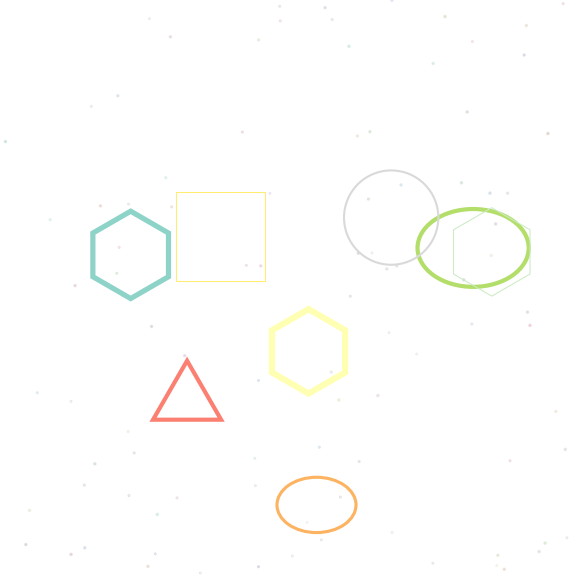[{"shape": "hexagon", "thickness": 2.5, "radius": 0.38, "center": [0.226, 0.558]}, {"shape": "hexagon", "thickness": 3, "radius": 0.37, "center": [0.534, 0.391]}, {"shape": "triangle", "thickness": 2, "radius": 0.34, "center": [0.324, 0.306]}, {"shape": "oval", "thickness": 1.5, "radius": 0.34, "center": [0.548, 0.125]}, {"shape": "oval", "thickness": 2, "radius": 0.48, "center": [0.819, 0.57]}, {"shape": "circle", "thickness": 1, "radius": 0.41, "center": [0.677, 0.622]}, {"shape": "hexagon", "thickness": 0.5, "radius": 0.38, "center": [0.852, 0.563]}, {"shape": "square", "thickness": 0.5, "radius": 0.39, "center": [0.383, 0.59]}]